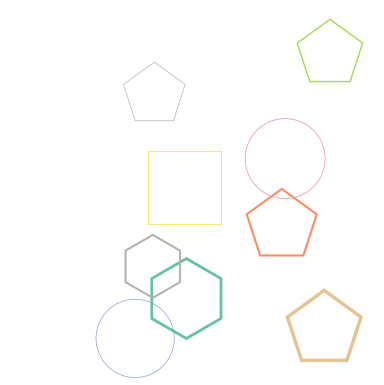[{"shape": "hexagon", "thickness": 2, "radius": 0.52, "center": [0.484, 0.225]}, {"shape": "pentagon", "thickness": 1.5, "radius": 0.48, "center": [0.732, 0.414]}, {"shape": "circle", "thickness": 0.5, "radius": 0.51, "center": [0.351, 0.121]}, {"shape": "circle", "thickness": 0.5, "radius": 0.52, "center": [0.741, 0.588]}, {"shape": "pentagon", "thickness": 1, "radius": 0.45, "center": [0.857, 0.86]}, {"shape": "square", "thickness": 0.5, "radius": 0.47, "center": [0.479, 0.513]}, {"shape": "pentagon", "thickness": 2.5, "radius": 0.5, "center": [0.842, 0.145]}, {"shape": "pentagon", "thickness": 0.5, "radius": 0.42, "center": [0.401, 0.754]}, {"shape": "hexagon", "thickness": 1.5, "radius": 0.41, "center": [0.397, 0.308]}]